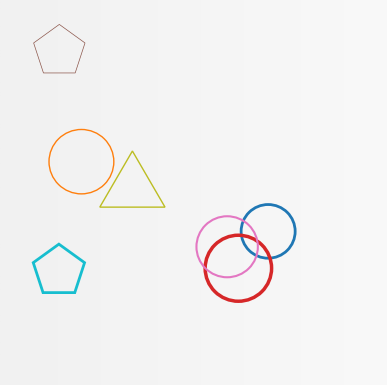[{"shape": "circle", "thickness": 2, "radius": 0.35, "center": [0.692, 0.399]}, {"shape": "circle", "thickness": 1, "radius": 0.42, "center": [0.21, 0.58]}, {"shape": "circle", "thickness": 2.5, "radius": 0.43, "center": [0.615, 0.303]}, {"shape": "pentagon", "thickness": 0.5, "radius": 0.35, "center": [0.153, 0.867]}, {"shape": "circle", "thickness": 1.5, "radius": 0.4, "center": [0.586, 0.359]}, {"shape": "triangle", "thickness": 1, "radius": 0.49, "center": [0.342, 0.511]}, {"shape": "pentagon", "thickness": 2, "radius": 0.35, "center": [0.152, 0.296]}]